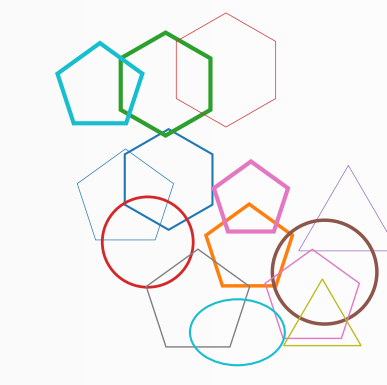[{"shape": "hexagon", "thickness": 1.5, "radius": 0.65, "center": [0.435, 0.534]}, {"shape": "pentagon", "thickness": 0.5, "radius": 0.65, "center": [0.324, 0.483]}, {"shape": "pentagon", "thickness": 2.5, "radius": 0.59, "center": [0.643, 0.352]}, {"shape": "hexagon", "thickness": 3, "radius": 0.67, "center": [0.427, 0.782]}, {"shape": "hexagon", "thickness": 0.5, "radius": 0.74, "center": [0.583, 0.818]}, {"shape": "circle", "thickness": 2, "radius": 0.59, "center": [0.381, 0.371]}, {"shape": "triangle", "thickness": 0.5, "radius": 0.74, "center": [0.899, 0.422]}, {"shape": "circle", "thickness": 2.5, "radius": 0.67, "center": [0.838, 0.293]}, {"shape": "pentagon", "thickness": 3, "radius": 0.5, "center": [0.648, 0.48]}, {"shape": "pentagon", "thickness": 1, "radius": 0.64, "center": [0.806, 0.225]}, {"shape": "pentagon", "thickness": 1, "radius": 0.7, "center": [0.511, 0.212]}, {"shape": "triangle", "thickness": 1, "radius": 0.58, "center": [0.832, 0.16]}, {"shape": "pentagon", "thickness": 3, "radius": 0.58, "center": [0.258, 0.773]}, {"shape": "oval", "thickness": 1.5, "radius": 0.61, "center": [0.613, 0.137]}]